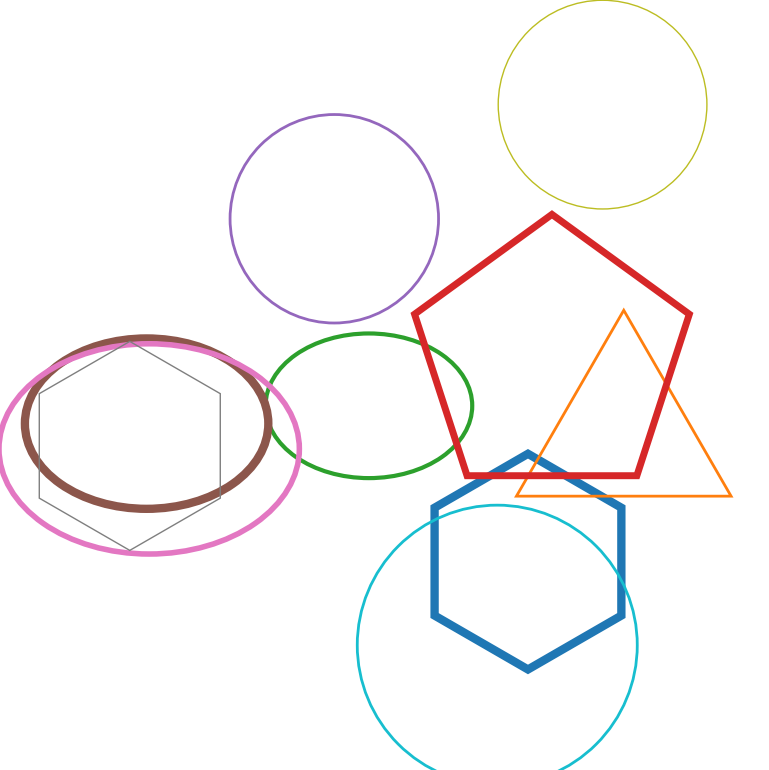[{"shape": "hexagon", "thickness": 3, "radius": 0.7, "center": [0.686, 0.271]}, {"shape": "triangle", "thickness": 1, "radius": 0.8, "center": [0.81, 0.436]}, {"shape": "oval", "thickness": 1.5, "radius": 0.67, "center": [0.479, 0.473]}, {"shape": "pentagon", "thickness": 2.5, "radius": 0.94, "center": [0.717, 0.534]}, {"shape": "circle", "thickness": 1, "radius": 0.68, "center": [0.434, 0.716]}, {"shape": "oval", "thickness": 3, "radius": 0.79, "center": [0.19, 0.45]}, {"shape": "oval", "thickness": 2, "radius": 0.98, "center": [0.194, 0.417]}, {"shape": "hexagon", "thickness": 0.5, "radius": 0.68, "center": [0.169, 0.421]}, {"shape": "circle", "thickness": 0.5, "radius": 0.68, "center": [0.783, 0.864]}, {"shape": "circle", "thickness": 1, "radius": 0.91, "center": [0.646, 0.162]}]